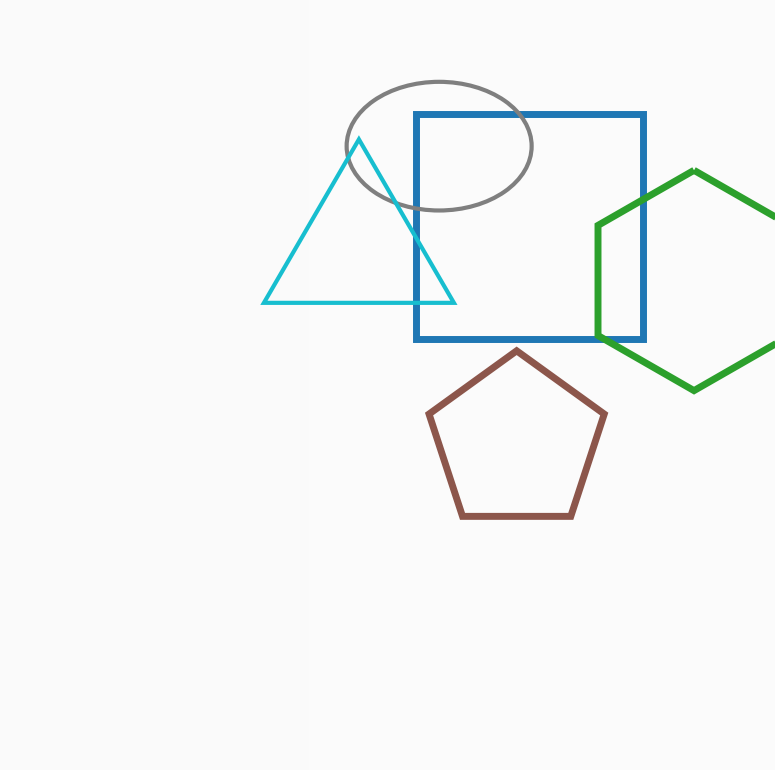[{"shape": "square", "thickness": 2.5, "radius": 0.73, "center": [0.683, 0.706]}, {"shape": "hexagon", "thickness": 2.5, "radius": 0.72, "center": [0.896, 0.636]}, {"shape": "pentagon", "thickness": 2.5, "radius": 0.59, "center": [0.667, 0.426]}, {"shape": "oval", "thickness": 1.5, "radius": 0.6, "center": [0.567, 0.81]}, {"shape": "triangle", "thickness": 1.5, "radius": 0.71, "center": [0.463, 0.677]}]